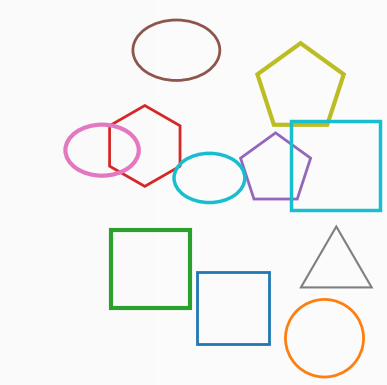[{"shape": "square", "thickness": 2, "radius": 0.47, "center": [0.601, 0.2]}, {"shape": "circle", "thickness": 2, "radius": 0.5, "center": [0.837, 0.121]}, {"shape": "square", "thickness": 3, "radius": 0.51, "center": [0.389, 0.301]}, {"shape": "hexagon", "thickness": 2, "radius": 0.52, "center": [0.374, 0.621]}, {"shape": "pentagon", "thickness": 2, "radius": 0.48, "center": [0.711, 0.56]}, {"shape": "oval", "thickness": 2, "radius": 0.56, "center": [0.455, 0.87]}, {"shape": "oval", "thickness": 3, "radius": 0.47, "center": [0.263, 0.61]}, {"shape": "triangle", "thickness": 1.5, "radius": 0.53, "center": [0.868, 0.306]}, {"shape": "pentagon", "thickness": 3, "radius": 0.59, "center": [0.776, 0.771]}, {"shape": "oval", "thickness": 2.5, "radius": 0.46, "center": [0.54, 0.538]}, {"shape": "square", "thickness": 2.5, "radius": 0.57, "center": [0.865, 0.57]}]